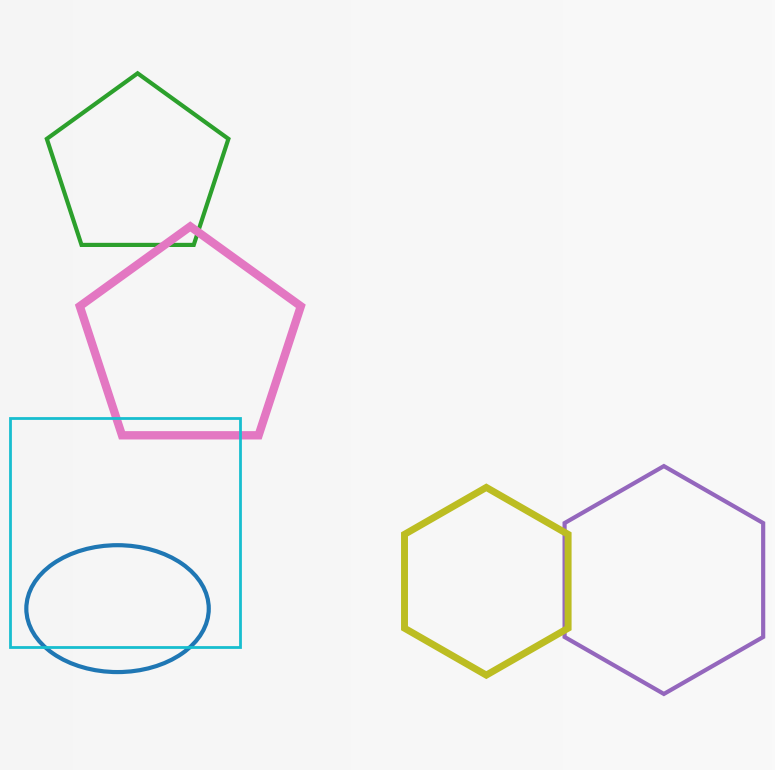[{"shape": "oval", "thickness": 1.5, "radius": 0.59, "center": [0.152, 0.21]}, {"shape": "pentagon", "thickness": 1.5, "radius": 0.62, "center": [0.178, 0.782]}, {"shape": "hexagon", "thickness": 1.5, "radius": 0.74, "center": [0.857, 0.247]}, {"shape": "pentagon", "thickness": 3, "radius": 0.75, "center": [0.246, 0.556]}, {"shape": "hexagon", "thickness": 2.5, "radius": 0.61, "center": [0.627, 0.245]}, {"shape": "square", "thickness": 1, "radius": 0.74, "center": [0.161, 0.308]}]